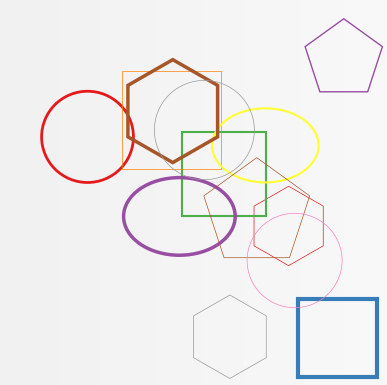[{"shape": "hexagon", "thickness": 0.5, "radius": 0.52, "center": [0.745, 0.413]}, {"shape": "circle", "thickness": 2, "radius": 0.59, "center": [0.226, 0.644]}, {"shape": "square", "thickness": 3, "radius": 0.51, "center": [0.872, 0.121]}, {"shape": "square", "thickness": 1.5, "radius": 0.54, "center": [0.578, 0.549]}, {"shape": "pentagon", "thickness": 1, "radius": 0.52, "center": [0.887, 0.846]}, {"shape": "oval", "thickness": 2.5, "radius": 0.72, "center": [0.463, 0.438]}, {"shape": "square", "thickness": 0.5, "radius": 0.64, "center": [0.443, 0.689]}, {"shape": "oval", "thickness": 1.5, "radius": 0.69, "center": [0.685, 0.622]}, {"shape": "hexagon", "thickness": 2.5, "radius": 0.67, "center": [0.446, 0.711]}, {"shape": "pentagon", "thickness": 0.5, "radius": 0.72, "center": [0.663, 0.447]}, {"shape": "circle", "thickness": 0.5, "radius": 0.61, "center": [0.76, 0.323]}, {"shape": "hexagon", "thickness": 0.5, "radius": 0.54, "center": [0.593, 0.125]}, {"shape": "circle", "thickness": 0.5, "radius": 0.65, "center": [0.527, 0.662]}]